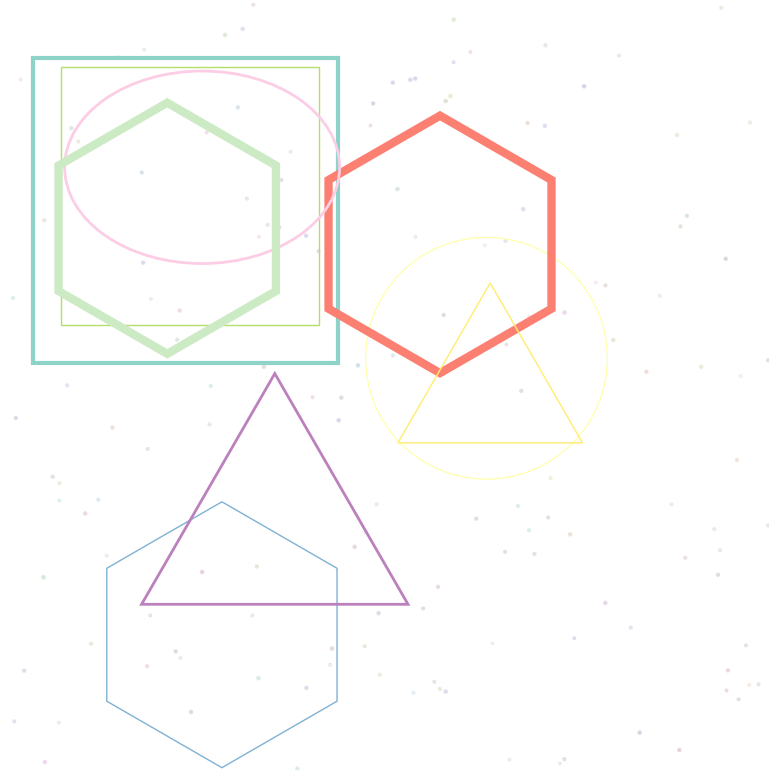[{"shape": "square", "thickness": 1.5, "radius": 0.99, "center": [0.241, 0.727]}, {"shape": "circle", "thickness": 0.5, "radius": 0.79, "center": [0.632, 0.535]}, {"shape": "hexagon", "thickness": 3, "radius": 0.84, "center": [0.571, 0.683]}, {"shape": "hexagon", "thickness": 0.5, "radius": 0.86, "center": [0.288, 0.176]}, {"shape": "square", "thickness": 0.5, "radius": 0.84, "center": [0.247, 0.745]}, {"shape": "oval", "thickness": 1, "radius": 0.89, "center": [0.263, 0.783]}, {"shape": "triangle", "thickness": 1, "radius": 1.0, "center": [0.357, 0.315]}, {"shape": "hexagon", "thickness": 3, "radius": 0.82, "center": [0.217, 0.704]}, {"shape": "triangle", "thickness": 0.5, "radius": 0.69, "center": [0.637, 0.494]}]